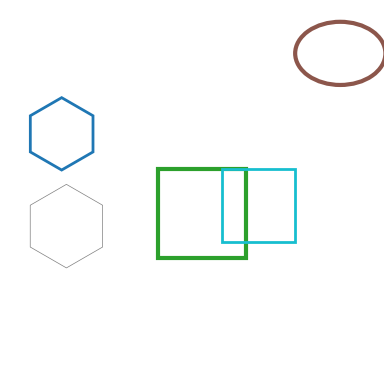[{"shape": "hexagon", "thickness": 2, "radius": 0.47, "center": [0.16, 0.652]}, {"shape": "square", "thickness": 3, "radius": 0.57, "center": [0.525, 0.446]}, {"shape": "oval", "thickness": 3, "radius": 0.59, "center": [0.884, 0.861]}, {"shape": "hexagon", "thickness": 0.5, "radius": 0.54, "center": [0.173, 0.413]}, {"shape": "square", "thickness": 2, "radius": 0.48, "center": [0.672, 0.467]}]